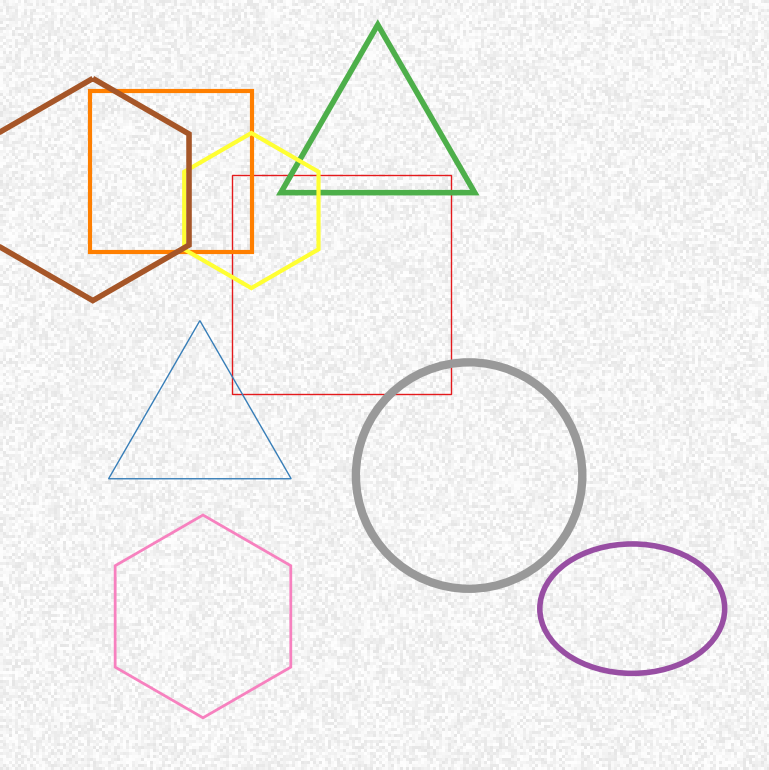[{"shape": "square", "thickness": 0.5, "radius": 0.71, "center": [0.443, 0.63]}, {"shape": "triangle", "thickness": 0.5, "radius": 0.68, "center": [0.26, 0.447]}, {"shape": "triangle", "thickness": 2, "radius": 0.73, "center": [0.491, 0.822]}, {"shape": "oval", "thickness": 2, "radius": 0.6, "center": [0.821, 0.21]}, {"shape": "square", "thickness": 1.5, "radius": 0.52, "center": [0.222, 0.777]}, {"shape": "hexagon", "thickness": 1.5, "radius": 0.5, "center": [0.326, 0.727]}, {"shape": "hexagon", "thickness": 2, "radius": 0.72, "center": [0.121, 0.754]}, {"shape": "hexagon", "thickness": 1, "radius": 0.66, "center": [0.264, 0.199]}, {"shape": "circle", "thickness": 3, "radius": 0.74, "center": [0.609, 0.382]}]